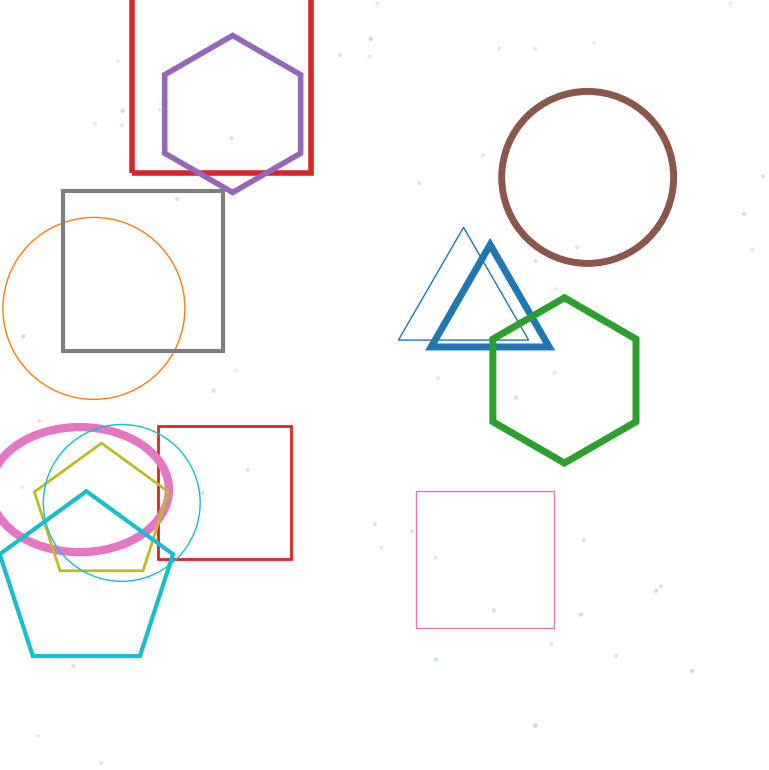[{"shape": "triangle", "thickness": 0.5, "radius": 0.49, "center": [0.602, 0.607]}, {"shape": "triangle", "thickness": 2.5, "radius": 0.44, "center": [0.637, 0.594]}, {"shape": "circle", "thickness": 0.5, "radius": 0.59, "center": [0.122, 0.6]}, {"shape": "hexagon", "thickness": 2.5, "radius": 0.54, "center": [0.733, 0.506]}, {"shape": "square", "thickness": 2, "radius": 0.58, "center": [0.287, 0.892]}, {"shape": "square", "thickness": 1, "radius": 0.43, "center": [0.292, 0.361]}, {"shape": "hexagon", "thickness": 2, "radius": 0.51, "center": [0.302, 0.852]}, {"shape": "circle", "thickness": 2.5, "radius": 0.56, "center": [0.763, 0.77]}, {"shape": "square", "thickness": 0.5, "radius": 0.45, "center": [0.63, 0.273]}, {"shape": "oval", "thickness": 3, "radius": 0.58, "center": [0.103, 0.364]}, {"shape": "square", "thickness": 1.5, "radius": 0.52, "center": [0.185, 0.648]}, {"shape": "pentagon", "thickness": 1, "radius": 0.46, "center": [0.132, 0.333]}, {"shape": "pentagon", "thickness": 1.5, "radius": 0.59, "center": [0.112, 0.244]}, {"shape": "circle", "thickness": 0.5, "radius": 0.51, "center": [0.158, 0.347]}]